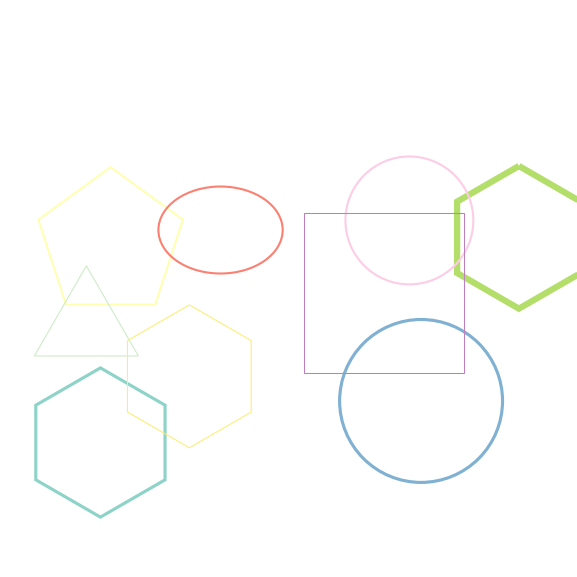[{"shape": "hexagon", "thickness": 1.5, "radius": 0.65, "center": [0.174, 0.233]}, {"shape": "pentagon", "thickness": 1, "radius": 0.66, "center": [0.192, 0.578]}, {"shape": "oval", "thickness": 1, "radius": 0.54, "center": [0.382, 0.601]}, {"shape": "circle", "thickness": 1.5, "radius": 0.71, "center": [0.729, 0.305]}, {"shape": "hexagon", "thickness": 3, "radius": 0.62, "center": [0.899, 0.588]}, {"shape": "circle", "thickness": 1, "radius": 0.55, "center": [0.709, 0.617]}, {"shape": "square", "thickness": 0.5, "radius": 0.69, "center": [0.665, 0.492]}, {"shape": "triangle", "thickness": 0.5, "radius": 0.52, "center": [0.15, 0.435]}, {"shape": "hexagon", "thickness": 0.5, "radius": 0.62, "center": [0.328, 0.348]}]